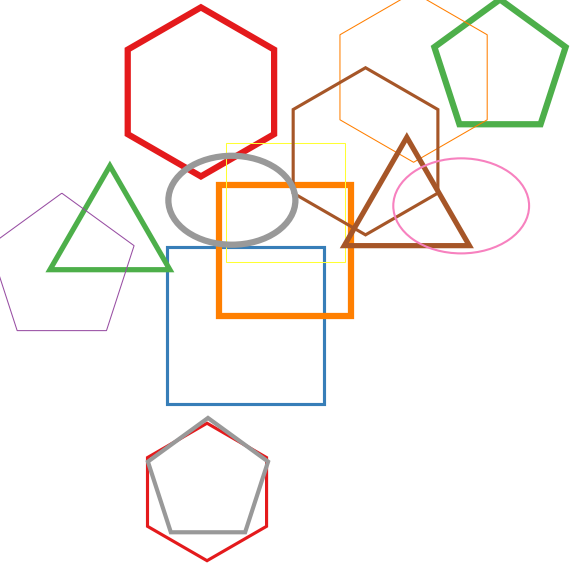[{"shape": "hexagon", "thickness": 1.5, "radius": 0.6, "center": [0.358, 0.147]}, {"shape": "hexagon", "thickness": 3, "radius": 0.73, "center": [0.348, 0.84]}, {"shape": "square", "thickness": 1.5, "radius": 0.68, "center": [0.425, 0.435]}, {"shape": "pentagon", "thickness": 3, "radius": 0.6, "center": [0.866, 0.881]}, {"shape": "triangle", "thickness": 2.5, "radius": 0.6, "center": [0.19, 0.592]}, {"shape": "pentagon", "thickness": 0.5, "radius": 0.66, "center": [0.107, 0.533]}, {"shape": "hexagon", "thickness": 0.5, "radius": 0.74, "center": [0.716, 0.865]}, {"shape": "square", "thickness": 3, "radius": 0.57, "center": [0.493, 0.565]}, {"shape": "square", "thickness": 0.5, "radius": 0.52, "center": [0.494, 0.648]}, {"shape": "hexagon", "thickness": 1.5, "radius": 0.72, "center": [0.633, 0.737]}, {"shape": "triangle", "thickness": 2.5, "radius": 0.63, "center": [0.704, 0.636]}, {"shape": "oval", "thickness": 1, "radius": 0.59, "center": [0.799, 0.643]}, {"shape": "pentagon", "thickness": 2, "radius": 0.55, "center": [0.36, 0.166]}, {"shape": "oval", "thickness": 3, "radius": 0.55, "center": [0.402, 0.652]}]